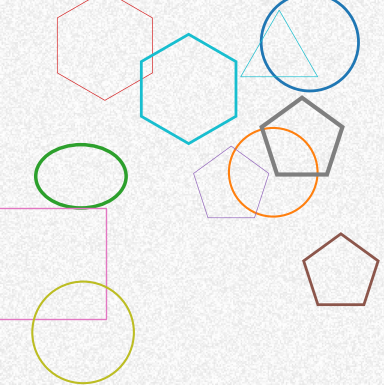[{"shape": "circle", "thickness": 2, "radius": 0.63, "center": [0.805, 0.89]}, {"shape": "circle", "thickness": 1.5, "radius": 0.58, "center": [0.71, 0.553]}, {"shape": "oval", "thickness": 2.5, "radius": 0.59, "center": [0.21, 0.542]}, {"shape": "hexagon", "thickness": 0.5, "radius": 0.71, "center": [0.272, 0.882]}, {"shape": "pentagon", "thickness": 0.5, "radius": 0.51, "center": [0.601, 0.518]}, {"shape": "pentagon", "thickness": 2, "radius": 0.51, "center": [0.885, 0.291]}, {"shape": "square", "thickness": 1, "radius": 0.72, "center": [0.131, 0.316]}, {"shape": "pentagon", "thickness": 3, "radius": 0.55, "center": [0.784, 0.636]}, {"shape": "circle", "thickness": 1.5, "radius": 0.66, "center": [0.216, 0.137]}, {"shape": "hexagon", "thickness": 2, "radius": 0.71, "center": [0.49, 0.769]}, {"shape": "triangle", "thickness": 0.5, "radius": 0.58, "center": [0.725, 0.858]}]